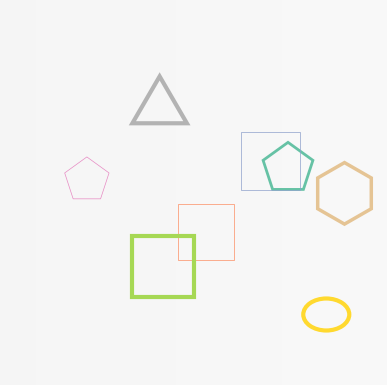[{"shape": "pentagon", "thickness": 2, "radius": 0.34, "center": [0.743, 0.563]}, {"shape": "square", "thickness": 0.5, "radius": 0.36, "center": [0.531, 0.398]}, {"shape": "square", "thickness": 0.5, "radius": 0.38, "center": [0.698, 0.582]}, {"shape": "pentagon", "thickness": 0.5, "radius": 0.3, "center": [0.224, 0.532]}, {"shape": "square", "thickness": 3, "radius": 0.39, "center": [0.421, 0.307]}, {"shape": "oval", "thickness": 3, "radius": 0.3, "center": [0.842, 0.183]}, {"shape": "hexagon", "thickness": 2.5, "radius": 0.4, "center": [0.889, 0.498]}, {"shape": "triangle", "thickness": 3, "radius": 0.41, "center": [0.412, 0.72]}]